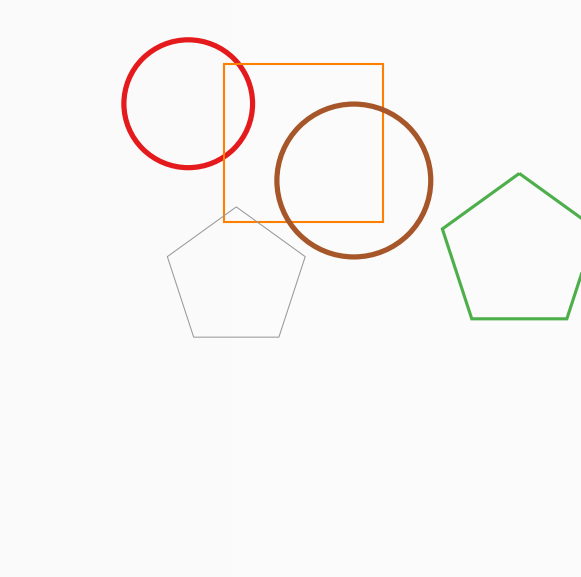[{"shape": "circle", "thickness": 2.5, "radius": 0.55, "center": [0.324, 0.819]}, {"shape": "pentagon", "thickness": 1.5, "radius": 0.7, "center": [0.893, 0.56]}, {"shape": "square", "thickness": 1, "radius": 0.68, "center": [0.522, 0.751]}, {"shape": "circle", "thickness": 2.5, "radius": 0.66, "center": [0.609, 0.687]}, {"shape": "pentagon", "thickness": 0.5, "radius": 0.62, "center": [0.407, 0.516]}]